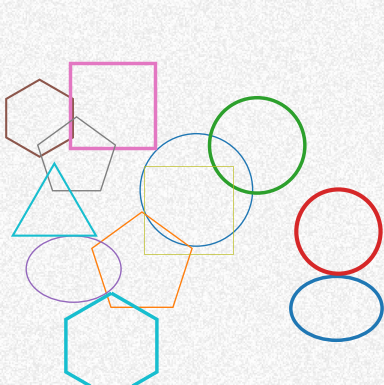[{"shape": "circle", "thickness": 1, "radius": 0.73, "center": [0.51, 0.507]}, {"shape": "oval", "thickness": 2.5, "radius": 0.59, "center": [0.874, 0.199]}, {"shape": "pentagon", "thickness": 1, "radius": 0.68, "center": [0.369, 0.313]}, {"shape": "circle", "thickness": 2.5, "radius": 0.62, "center": [0.668, 0.622]}, {"shape": "circle", "thickness": 3, "radius": 0.55, "center": [0.879, 0.399]}, {"shape": "oval", "thickness": 1, "radius": 0.62, "center": [0.191, 0.301]}, {"shape": "hexagon", "thickness": 1.5, "radius": 0.5, "center": [0.103, 0.693]}, {"shape": "square", "thickness": 2.5, "radius": 0.55, "center": [0.293, 0.726]}, {"shape": "pentagon", "thickness": 1, "radius": 0.53, "center": [0.199, 0.59]}, {"shape": "square", "thickness": 0.5, "radius": 0.57, "center": [0.489, 0.454]}, {"shape": "hexagon", "thickness": 2.5, "radius": 0.68, "center": [0.289, 0.102]}, {"shape": "triangle", "thickness": 1.5, "radius": 0.62, "center": [0.141, 0.45]}]